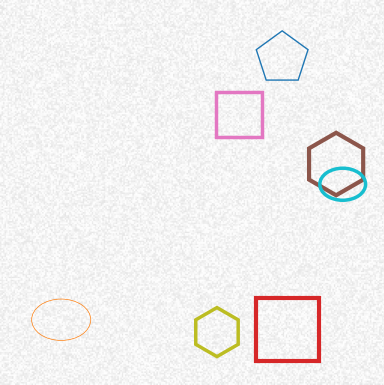[{"shape": "pentagon", "thickness": 1, "radius": 0.35, "center": [0.733, 0.849]}, {"shape": "oval", "thickness": 0.5, "radius": 0.38, "center": [0.159, 0.17]}, {"shape": "square", "thickness": 3, "radius": 0.41, "center": [0.747, 0.144]}, {"shape": "hexagon", "thickness": 3, "radius": 0.41, "center": [0.873, 0.574]}, {"shape": "square", "thickness": 2.5, "radius": 0.29, "center": [0.621, 0.704]}, {"shape": "hexagon", "thickness": 2.5, "radius": 0.32, "center": [0.564, 0.137]}, {"shape": "oval", "thickness": 2.5, "radius": 0.3, "center": [0.89, 0.521]}]